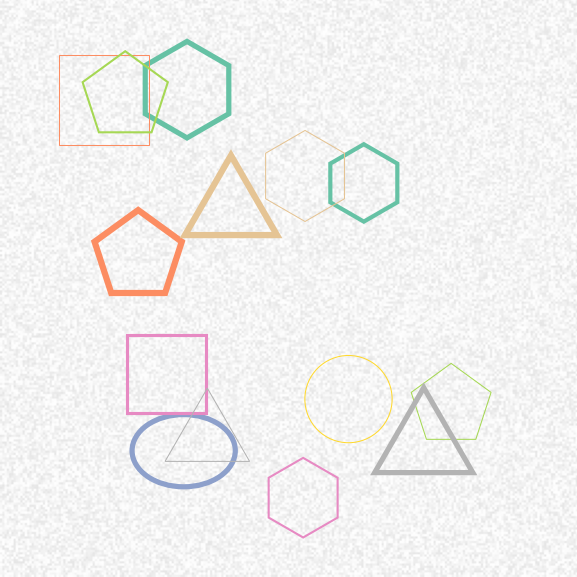[{"shape": "hexagon", "thickness": 2, "radius": 0.33, "center": [0.63, 0.682]}, {"shape": "hexagon", "thickness": 2.5, "radius": 0.42, "center": [0.324, 0.844]}, {"shape": "pentagon", "thickness": 3, "radius": 0.4, "center": [0.239, 0.556]}, {"shape": "square", "thickness": 0.5, "radius": 0.39, "center": [0.18, 0.826]}, {"shape": "oval", "thickness": 2.5, "radius": 0.45, "center": [0.318, 0.219]}, {"shape": "hexagon", "thickness": 1, "radius": 0.34, "center": [0.525, 0.137]}, {"shape": "square", "thickness": 1.5, "radius": 0.34, "center": [0.288, 0.351]}, {"shape": "pentagon", "thickness": 1, "radius": 0.39, "center": [0.217, 0.833]}, {"shape": "pentagon", "thickness": 0.5, "radius": 0.36, "center": [0.781, 0.297]}, {"shape": "circle", "thickness": 0.5, "radius": 0.38, "center": [0.603, 0.308]}, {"shape": "hexagon", "thickness": 0.5, "radius": 0.39, "center": [0.528, 0.694]}, {"shape": "triangle", "thickness": 3, "radius": 0.46, "center": [0.4, 0.638]}, {"shape": "triangle", "thickness": 2.5, "radius": 0.49, "center": [0.734, 0.23]}, {"shape": "triangle", "thickness": 0.5, "radius": 0.42, "center": [0.359, 0.242]}]